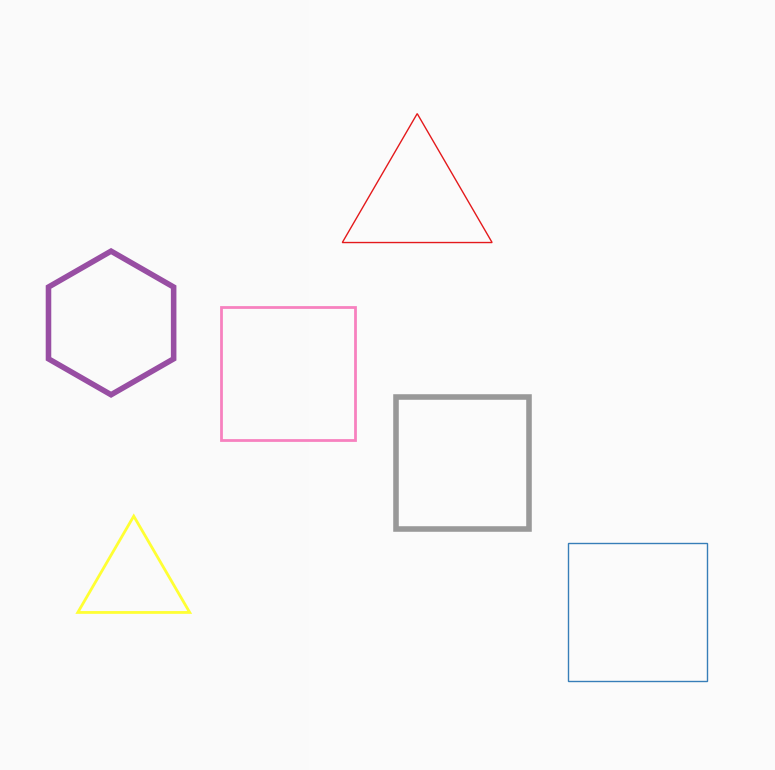[{"shape": "triangle", "thickness": 0.5, "radius": 0.56, "center": [0.538, 0.741]}, {"shape": "square", "thickness": 0.5, "radius": 0.45, "center": [0.822, 0.205]}, {"shape": "hexagon", "thickness": 2, "radius": 0.47, "center": [0.143, 0.581]}, {"shape": "triangle", "thickness": 1, "radius": 0.42, "center": [0.173, 0.246]}, {"shape": "square", "thickness": 1, "radius": 0.43, "center": [0.372, 0.515]}, {"shape": "square", "thickness": 2, "radius": 0.43, "center": [0.597, 0.399]}]